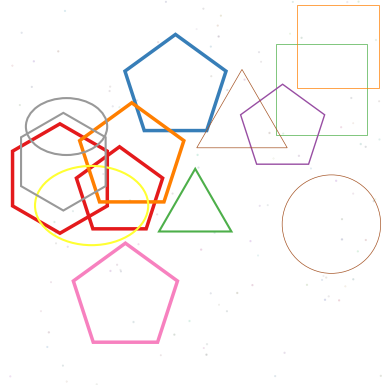[{"shape": "pentagon", "thickness": 2.5, "radius": 0.59, "center": [0.31, 0.501]}, {"shape": "hexagon", "thickness": 2.5, "radius": 0.71, "center": [0.156, 0.536]}, {"shape": "pentagon", "thickness": 2.5, "radius": 0.69, "center": [0.456, 0.773]}, {"shape": "triangle", "thickness": 1.5, "radius": 0.54, "center": [0.507, 0.453]}, {"shape": "square", "thickness": 0.5, "radius": 0.59, "center": [0.835, 0.768]}, {"shape": "pentagon", "thickness": 1, "radius": 0.57, "center": [0.734, 0.666]}, {"shape": "pentagon", "thickness": 2.5, "radius": 0.71, "center": [0.342, 0.591]}, {"shape": "square", "thickness": 0.5, "radius": 0.53, "center": [0.878, 0.88]}, {"shape": "oval", "thickness": 1.5, "radius": 0.74, "center": [0.238, 0.466]}, {"shape": "triangle", "thickness": 0.5, "radius": 0.68, "center": [0.629, 0.684]}, {"shape": "circle", "thickness": 0.5, "radius": 0.64, "center": [0.861, 0.418]}, {"shape": "pentagon", "thickness": 2.5, "radius": 0.71, "center": [0.326, 0.226]}, {"shape": "hexagon", "thickness": 1.5, "radius": 0.63, "center": [0.165, 0.58]}, {"shape": "oval", "thickness": 1.5, "radius": 0.53, "center": [0.173, 0.671]}]